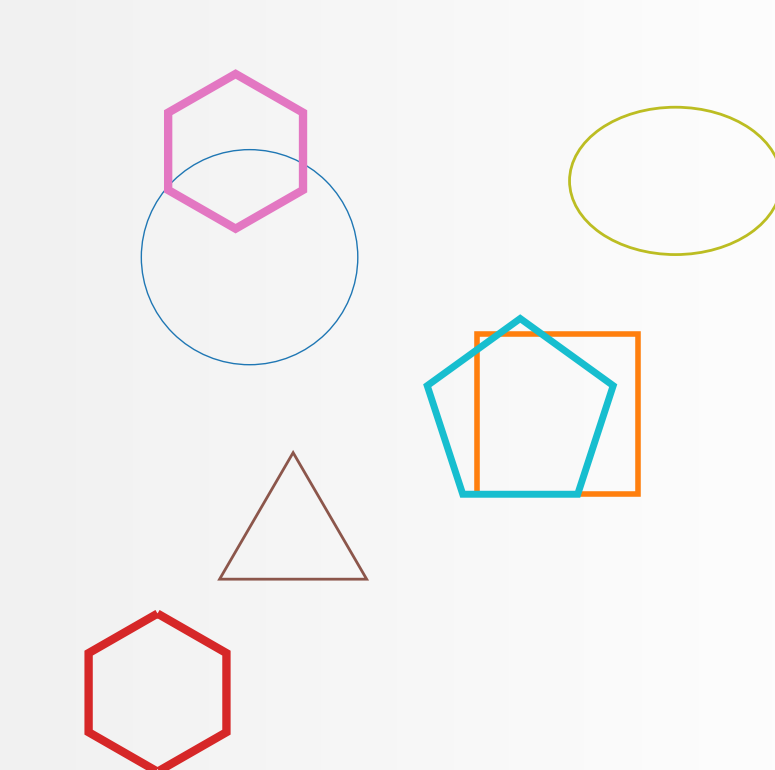[{"shape": "circle", "thickness": 0.5, "radius": 0.7, "center": [0.322, 0.666]}, {"shape": "square", "thickness": 2, "radius": 0.52, "center": [0.719, 0.462]}, {"shape": "hexagon", "thickness": 3, "radius": 0.51, "center": [0.203, 0.1]}, {"shape": "triangle", "thickness": 1, "radius": 0.55, "center": [0.378, 0.303]}, {"shape": "hexagon", "thickness": 3, "radius": 0.5, "center": [0.304, 0.803]}, {"shape": "oval", "thickness": 1, "radius": 0.68, "center": [0.872, 0.765]}, {"shape": "pentagon", "thickness": 2.5, "radius": 0.63, "center": [0.671, 0.46]}]